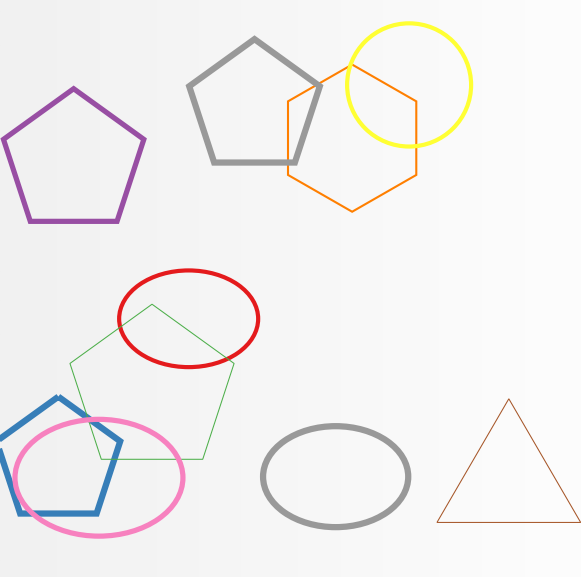[{"shape": "oval", "thickness": 2, "radius": 0.6, "center": [0.325, 0.447]}, {"shape": "pentagon", "thickness": 3, "radius": 0.56, "center": [0.1, 0.2]}, {"shape": "pentagon", "thickness": 0.5, "radius": 0.74, "center": [0.262, 0.324]}, {"shape": "pentagon", "thickness": 2.5, "radius": 0.63, "center": [0.127, 0.719]}, {"shape": "hexagon", "thickness": 1, "radius": 0.64, "center": [0.606, 0.76]}, {"shape": "circle", "thickness": 2, "radius": 0.53, "center": [0.704, 0.852]}, {"shape": "triangle", "thickness": 0.5, "radius": 0.71, "center": [0.875, 0.166]}, {"shape": "oval", "thickness": 2.5, "radius": 0.72, "center": [0.17, 0.172]}, {"shape": "pentagon", "thickness": 3, "radius": 0.59, "center": [0.438, 0.813]}, {"shape": "oval", "thickness": 3, "radius": 0.62, "center": [0.577, 0.174]}]